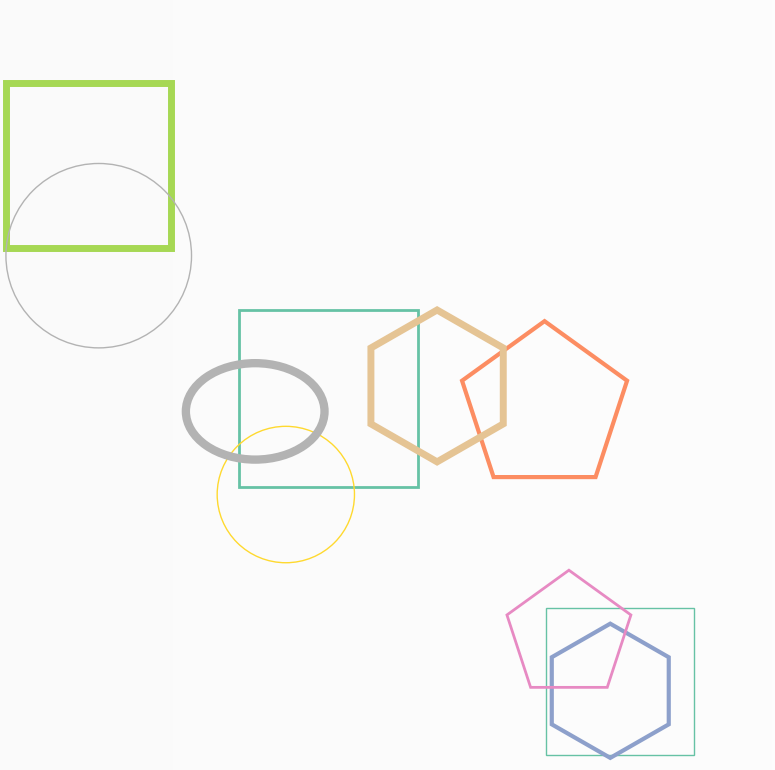[{"shape": "square", "thickness": 1, "radius": 0.58, "center": [0.424, 0.483]}, {"shape": "square", "thickness": 0.5, "radius": 0.48, "center": [0.8, 0.115]}, {"shape": "pentagon", "thickness": 1.5, "radius": 0.56, "center": [0.703, 0.471]}, {"shape": "hexagon", "thickness": 1.5, "radius": 0.44, "center": [0.787, 0.103]}, {"shape": "pentagon", "thickness": 1, "radius": 0.42, "center": [0.734, 0.175]}, {"shape": "square", "thickness": 2.5, "radius": 0.53, "center": [0.114, 0.785]}, {"shape": "circle", "thickness": 0.5, "radius": 0.44, "center": [0.369, 0.358]}, {"shape": "hexagon", "thickness": 2.5, "radius": 0.49, "center": [0.564, 0.499]}, {"shape": "circle", "thickness": 0.5, "radius": 0.6, "center": [0.127, 0.668]}, {"shape": "oval", "thickness": 3, "radius": 0.45, "center": [0.329, 0.466]}]